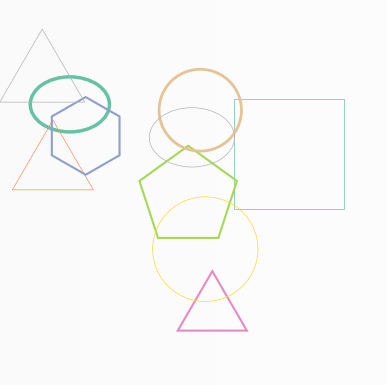[{"shape": "square", "thickness": 0.5, "radius": 0.71, "center": [0.746, 0.599]}, {"shape": "oval", "thickness": 2.5, "radius": 0.51, "center": [0.18, 0.729]}, {"shape": "triangle", "thickness": 0.5, "radius": 0.6, "center": [0.136, 0.567]}, {"shape": "hexagon", "thickness": 1.5, "radius": 0.5, "center": [0.221, 0.647]}, {"shape": "triangle", "thickness": 1.5, "radius": 0.51, "center": [0.548, 0.193]}, {"shape": "pentagon", "thickness": 1.5, "radius": 0.66, "center": [0.486, 0.489]}, {"shape": "circle", "thickness": 0.5, "radius": 0.68, "center": [0.53, 0.353]}, {"shape": "circle", "thickness": 2, "radius": 0.53, "center": [0.517, 0.714]}, {"shape": "triangle", "thickness": 0.5, "radius": 0.63, "center": [0.109, 0.798]}, {"shape": "oval", "thickness": 0.5, "radius": 0.55, "center": [0.495, 0.643]}]